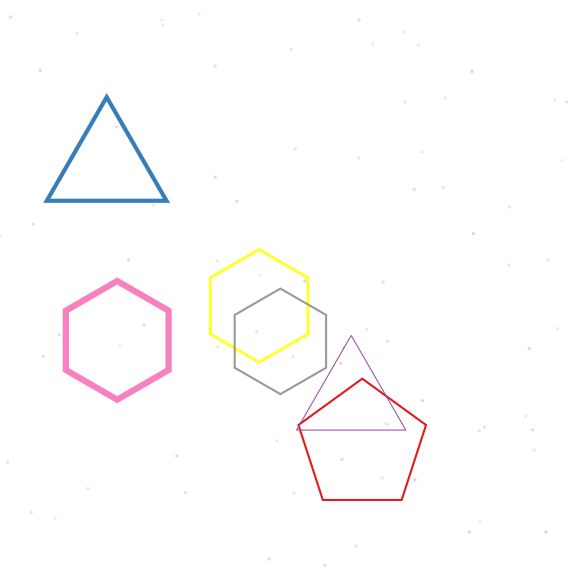[{"shape": "pentagon", "thickness": 1, "radius": 0.58, "center": [0.627, 0.227]}, {"shape": "triangle", "thickness": 2, "radius": 0.6, "center": [0.185, 0.711]}, {"shape": "triangle", "thickness": 0.5, "radius": 0.55, "center": [0.608, 0.309]}, {"shape": "hexagon", "thickness": 1.5, "radius": 0.49, "center": [0.449, 0.469]}, {"shape": "hexagon", "thickness": 3, "radius": 0.51, "center": [0.203, 0.41]}, {"shape": "hexagon", "thickness": 1, "radius": 0.46, "center": [0.486, 0.408]}]